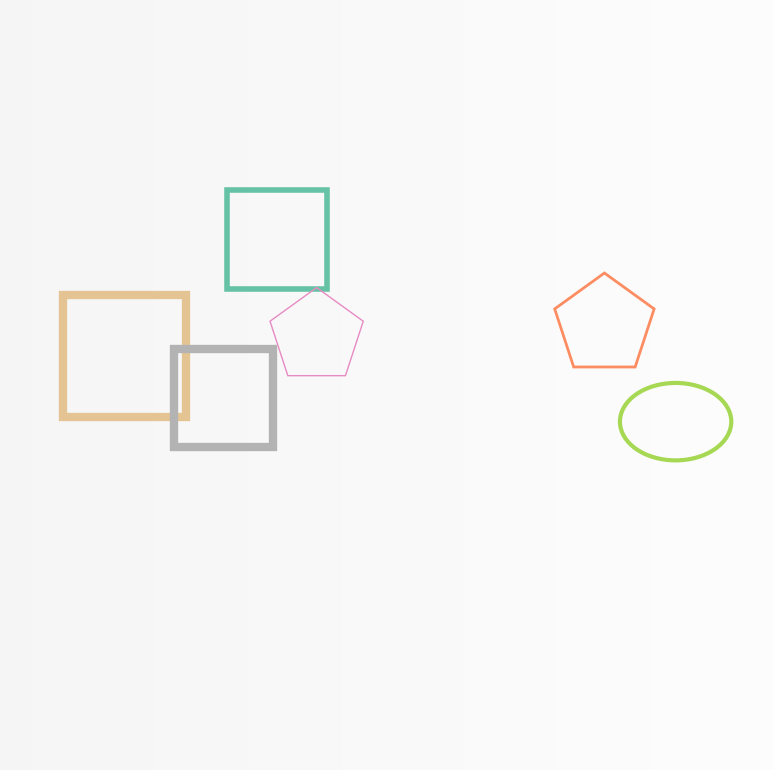[{"shape": "square", "thickness": 2, "radius": 0.32, "center": [0.357, 0.689]}, {"shape": "pentagon", "thickness": 1, "radius": 0.34, "center": [0.78, 0.578]}, {"shape": "pentagon", "thickness": 0.5, "radius": 0.32, "center": [0.409, 0.563]}, {"shape": "oval", "thickness": 1.5, "radius": 0.36, "center": [0.872, 0.452]}, {"shape": "square", "thickness": 3, "radius": 0.4, "center": [0.161, 0.538]}, {"shape": "square", "thickness": 3, "radius": 0.32, "center": [0.288, 0.483]}]